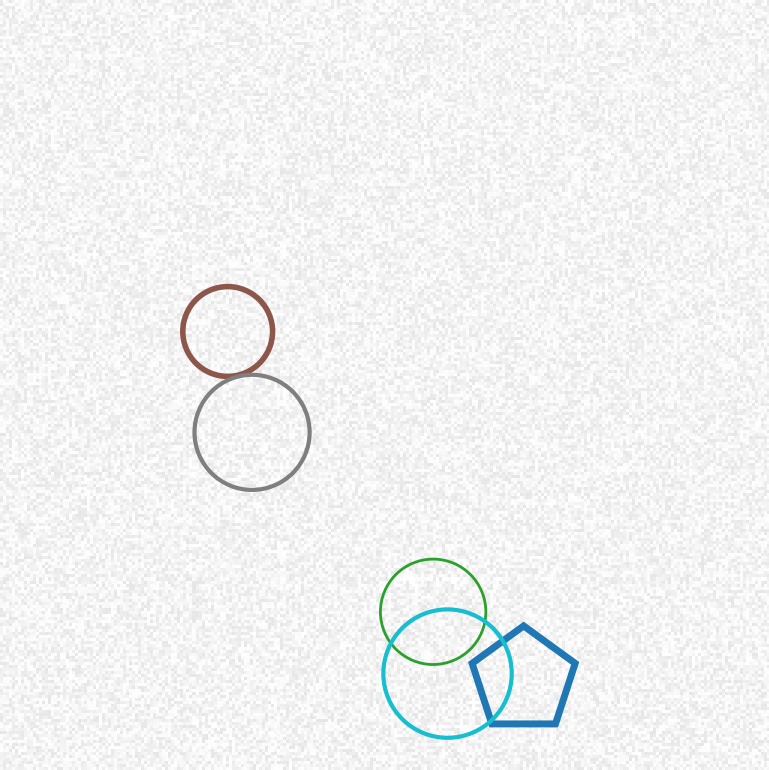[{"shape": "pentagon", "thickness": 2.5, "radius": 0.35, "center": [0.68, 0.117]}, {"shape": "circle", "thickness": 1, "radius": 0.34, "center": [0.563, 0.205]}, {"shape": "circle", "thickness": 2, "radius": 0.29, "center": [0.296, 0.569]}, {"shape": "circle", "thickness": 1.5, "radius": 0.37, "center": [0.327, 0.438]}, {"shape": "circle", "thickness": 1.5, "radius": 0.42, "center": [0.581, 0.125]}]